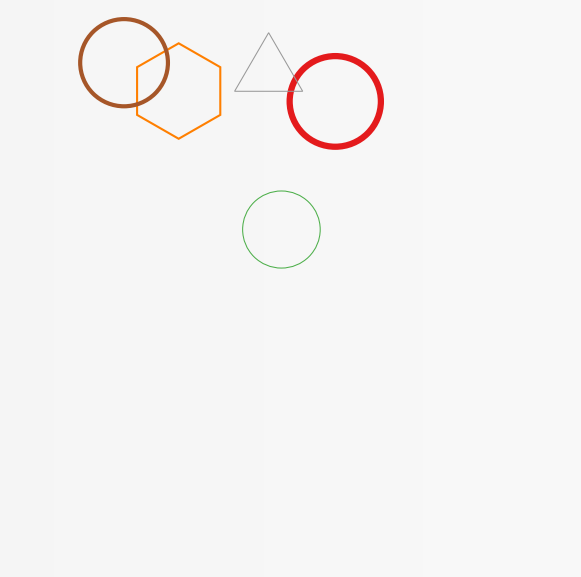[{"shape": "circle", "thickness": 3, "radius": 0.39, "center": [0.577, 0.824]}, {"shape": "circle", "thickness": 0.5, "radius": 0.33, "center": [0.484, 0.602]}, {"shape": "hexagon", "thickness": 1, "radius": 0.41, "center": [0.307, 0.841]}, {"shape": "circle", "thickness": 2, "radius": 0.38, "center": [0.213, 0.891]}, {"shape": "triangle", "thickness": 0.5, "radius": 0.34, "center": [0.462, 0.875]}]